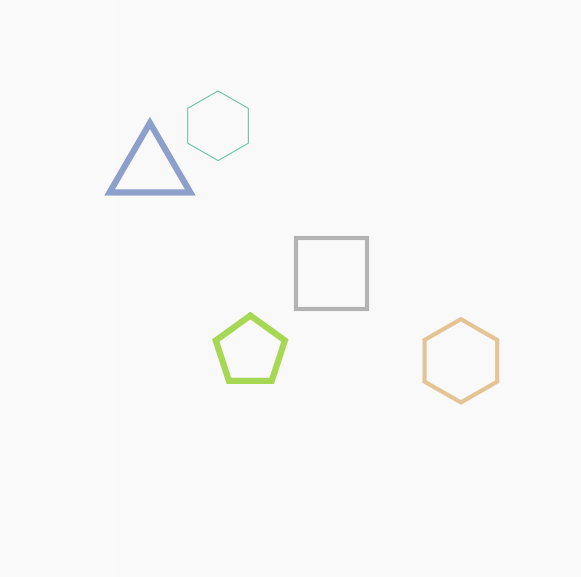[{"shape": "hexagon", "thickness": 0.5, "radius": 0.3, "center": [0.375, 0.781]}, {"shape": "triangle", "thickness": 3, "radius": 0.4, "center": [0.258, 0.706]}, {"shape": "pentagon", "thickness": 3, "radius": 0.31, "center": [0.431, 0.39]}, {"shape": "hexagon", "thickness": 2, "radius": 0.36, "center": [0.793, 0.374]}, {"shape": "square", "thickness": 2, "radius": 0.31, "center": [0.57, 0.526]}]